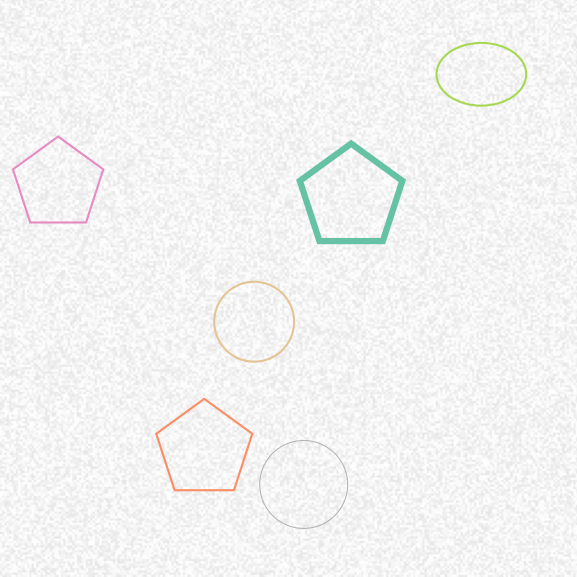[{"shape": "pentagon", "thickness": 3, "radius": 0.47, "center": [0.608, 0.657]}, {"shape": "pentagon", "thickness": 1, "radius": 0.44, "center": [0.354, 0.221]}, {"shape": "pentagon", "thickness": 1, "radius": 0.41, "center": [0.101, 0.68]}, {"shape": "oval", "thickness": 1, "radius": 0.39, "center": [0.834, 0.871]}, {"shape": "circle", "thickness": 1, "radius": 0.35, "center": [0.44, 0.442]}, {"shape": "circle", "thickness": 0.5, "radius": 0.38, "center": [0.526, 0.16]}]